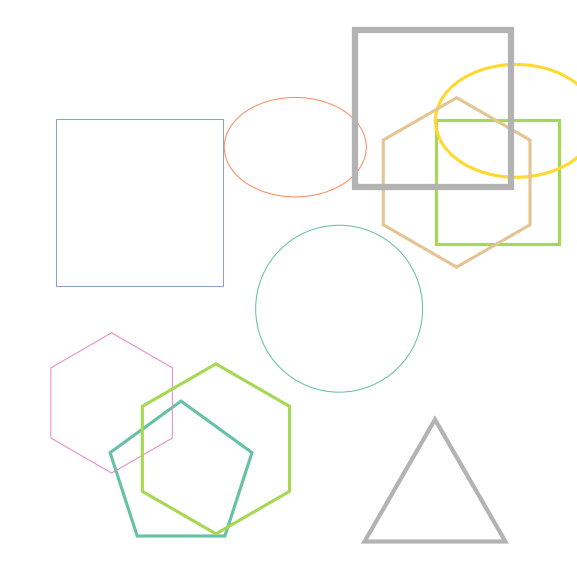[{"shape": "pentagon", "thickness": 1.5, "radius": 0.65, "center": [0.314, 0.175]}, {"shape": "circle", "thickness": 0.5, "radius": 0.72, "center": [0.587, 0.465]}, {"shape": "oval", "thickness": 0.5, "radius": 0.61, "center": [0.511, 0.744]}, {"shape": "square", "thickness": 0.5, "radius": 0.72, "center": [0.241, 0.649]}, {"shape": "hexagon", "thickness": 0.5, "radius": 0.61, "center": [0.193, 0.301]}, {"shape": "square", "thickness": 1.5, "radius": 0.53, "center": [0.861, 0.684]}, {"shape": "hexagon", "thickness": 1.5, "radius": 0.74, "center": [0.374, 0.222]}, {"shape": "oval", "thickness": 1.5, "radius": 0.7, "center": [0.894, 0.79]}, {"shape": "hexagon", "thickness": 1.5, "radius": 0.73, "center": [0.791, 0.683]}, {"shape": "triangle", "thickness": 2, "radius": 0.7, "center": [0.753, 0.132]}, {"shape": "square", "thickness": 3, "radius": 0.68, "center": [0.75, 0.811]}]